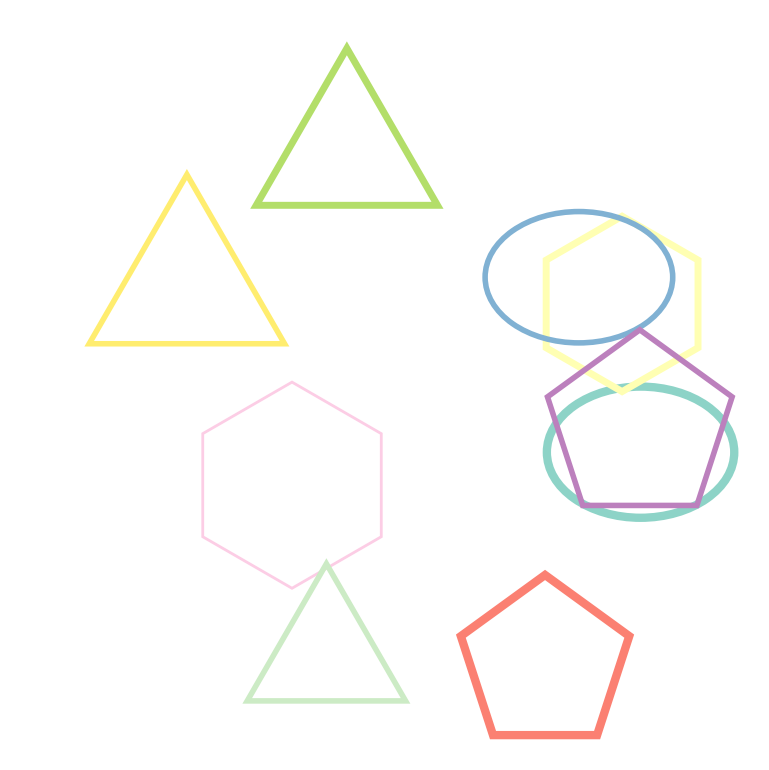[{"shape": "oval", "thickness": 3, "radius": 0.61, "center": [0.832, 0.413]}, {"shape": "hexagon", "thickness": 2.5, "radius": 0.57, "center": [0.808, 0.605]}, {"shape": "pentagon", "thickness": 3, "radius": 0.57, "center": [0.708, 0.138]}, {"shape": "oval", "thickness": 2, "radius": 0.61, "center": [0.752, 0.64]}, {"shape": "triangle", "thickness": 2.5, "radius": 0.68, "center": [0.45, 0.801]}, {"shape": "hexagon", "thickness": 1, "radius": 0.67, "center": [0.379, 0.37]}, {"shape": "pentagon", "thickness": 2, "radius": 0.63, "center": [0.831, 0.446]}, {"shape": "triangle", "thickness": 2, "radius": 0.59, "center": [0.424, 0.149]}, {"shape": "triangle", "thickness": 2, "radius": 0.73, "center": [0.243, 0.627]}]